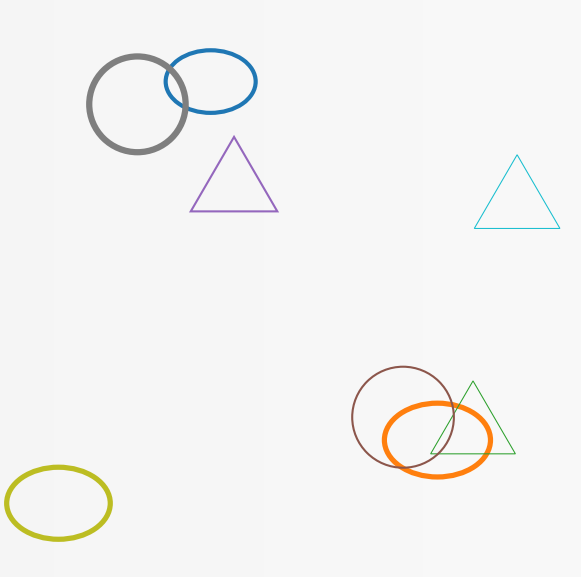[{"shape": "oval", "thickness": 2, "radius": 0.39, "center": [0.362, 0.858]}, {"shape": "oval", "thickness": 2.5, "radius": 0.46, "center": [0.753, 0.237]}, {"shape": "triangle", "thickness": 0.5, "radius": 0.42, "center": [0.814, 0.255]}, {"shape": "triangle", "thickness": 1, "radius": 0.43, "center": [0.403, 0.676]}, {"shape": "circle", "thickness": 1, "radius": 0.44, "center": [0.693, 0.277]}, {"shape": "circle", "thickness": 3, "radius": 0.41, "center": [0.236, 0.818]}, {"shape": "oval", "thickness": 2.5, "radius": 0.45, "center": [0.101, 0.128]}, {"shape": "triangle", "thickness": 0.5, "radius": 0.43, "center": [0.89, 0.646]}]